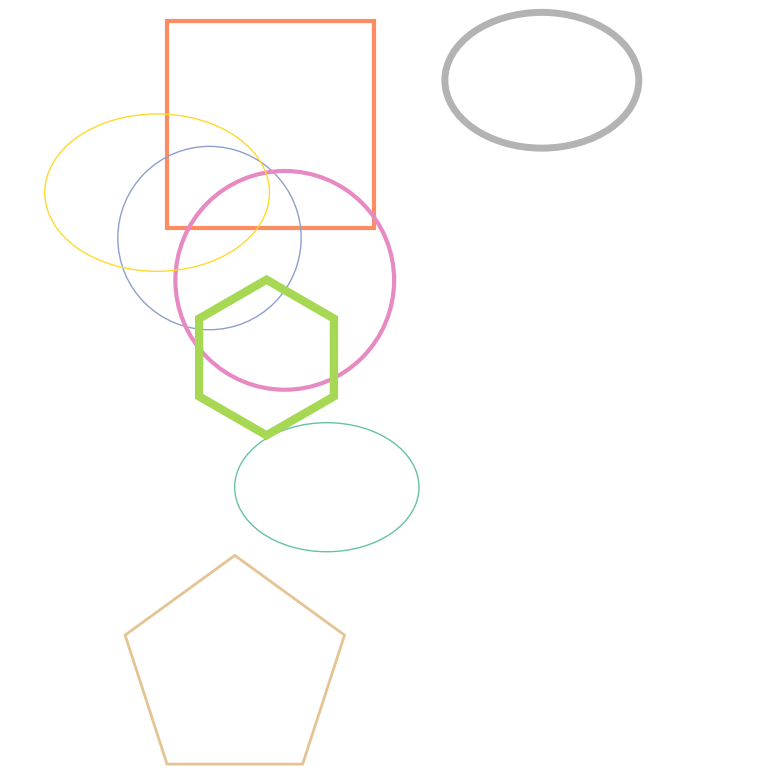[{"shape": "oval", "thickness": 0.5, "radius": 0.6, "center": [0.424, 0.367]}, {"shape": "square", "thickness": 1.5, "radius": 0.67, "center": [0.351, 0.838]}, {"shape": "circle", "thickness": 0.5, "radius": 0.6, "center": [0.272, 0.691]}, {"shape": "circle", "thickness": 1.5, "radius": 0.71, "center": [0.37, 0.636]}, {"shape": "hexagon", "thickness": 3, "radius": 0.51, "center": [0.346, 0.536]}, {"shape": "oval", "thickness": 0.5, "radius": 0.73, "center": [0.204, 0.75]}, {"shape": "pentagon", "thickness": 1, "radius": 0.75, "center": [0.305, 0.129]}, {"shape": "oval", "thickness": 2.5, "radius": 0.63, "center": [0.704, 0.896]}]